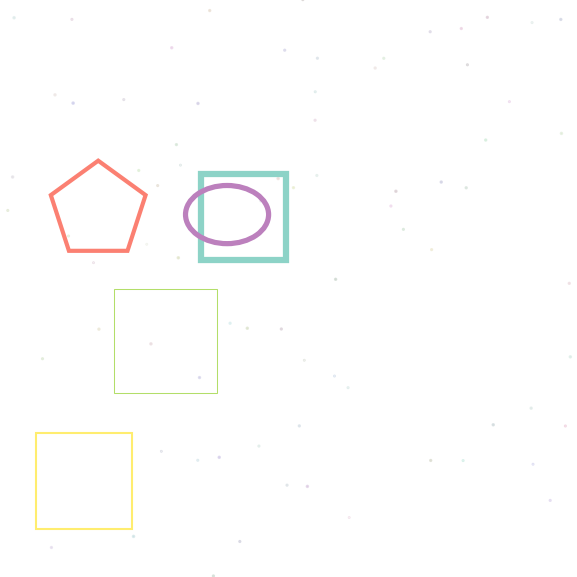[{"shape": "square", "thickness": 3, "radius": 0.37, "center": [0.422, 0.623]}, {"shape": "pentagon", "thickness": 2, "radius": 0.43, "center": [0.17, 0.635]}, {"shape": "square", "thickness": 0.5, "radius": 0.45, "center": [0.286, 0.409]}, {"shape": "oval", "thickness": 2.5, "radius": 0.36, "center": [0.393, 0.628]}, {"shape": "square", "thickness": 1, "radius": 0.42, "center": [0.146, 0.167]}]